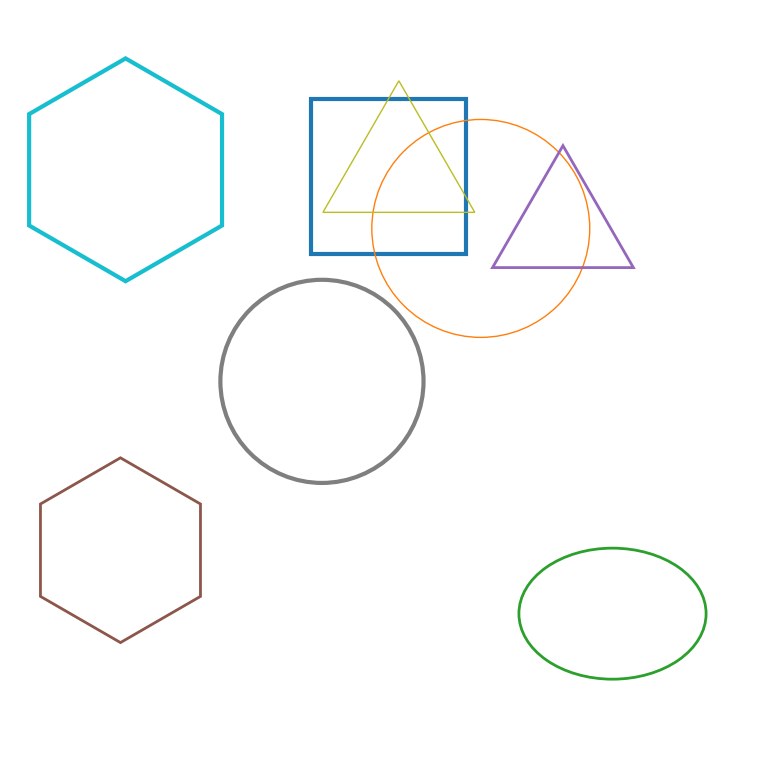[{"shape": "square", "thickness": 1.5, "radius": 0.5, "center": [0.505, 0.771]}, {"shape": "circle", "thickness": 0.5, "radius": 0.71, "center": [0.624, 0.703]}, {"shape": "oval", "thickness": 1, "radius": 0.61, "center": [0.795, 0.203]}, {"shape": "triangle", "thickness": 1, "radius": 0.53, "center": [0.731, 0.705]}, {"shape": "hexagon", "thickness": 1, "radius": 0.6, "center": [0.156, 0.285]}, {"shape": "circle", "thickness": 1.5, "radius": 0.66, "center": [0.418, 0.505]}, {"shape": "triangle", "thickness": 0.5, "radius": 0.57, "center": [0.518, 0.781]}, {"shape": "hexagon", "thickness": 1.5, "radius": 0.72, "center": [0.163, 0.779]}]